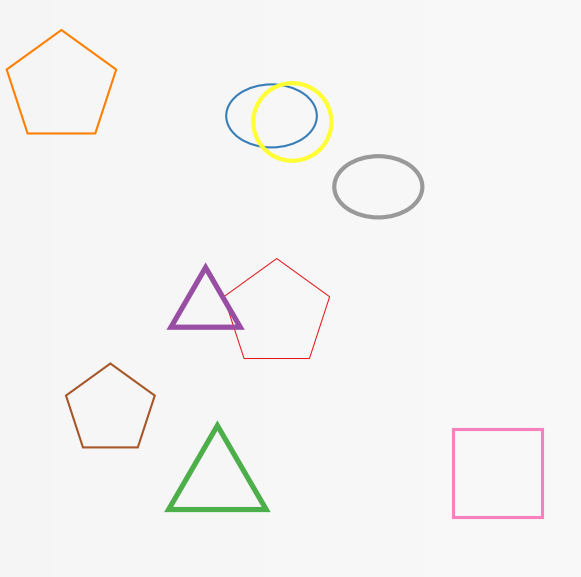[{"shape": "pentagon", "thickness": 0.5, "radius": 0.48, "center": [0.476, 0.456]}, {"shape": "oval", "thickness": 1, "radius": 0.39, "center": [0.467, 0.798]}, {"shape": "triangle", "thickness": 2.5, "radius": 0.48, "center": [0.374, 0.165]}, {"shape": "triangle", "thickness": 2.5, "radius": 0.34, "center": [0.354, 0.467]}, {"shape": "pentagon", "thickness": 1, "radius": 0.5, "center": [0.106, 0.848]}, {"shape": "circle", "thickness": 2, "radius": 0.34, "center": [0.503, 0.788]}, {"shape": "pentagon", "thickness": 1, "radius": 0.4, "center": [0.19, 0.289]}, {"shape": "square", "thickness": 1.5, "radius": 0.38, "center": [0.857, 0.18]}, {"shape": "oval", "thickness": 2, "radius": 0.38, "center": [0.651, 0.676]}]